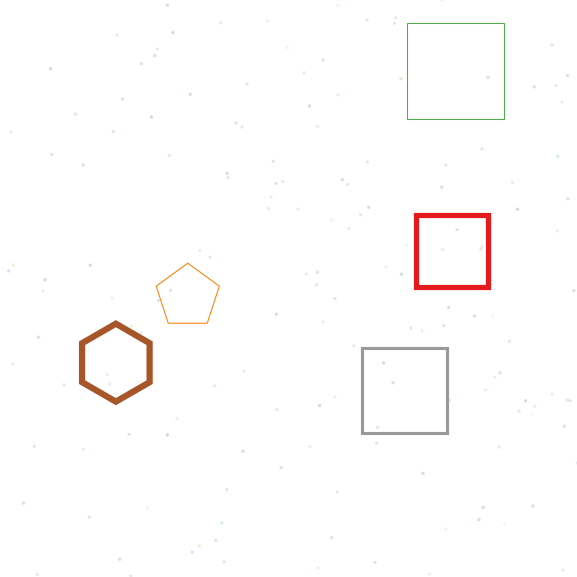[{"shape": "square", "thickness": 2.5, "radius": 0.31, "center": [0.782, 0.564]}, {"shape": "square", "thickness": 0.5, "radius": 0.42, "center": [0.789, 0.876]}, {"shape": "pentagon", "thickness": 0.5, "radius": 0.29, "center": [0.325, 0.486]}, {"shape": "hexagon", "thickness": 3, "radius": 0.34, "center": [0.201, 0.371]}, {"shape": "square", "thickness": 1.5, "radius": 0.37, "center": [0.701, 0.323]}]